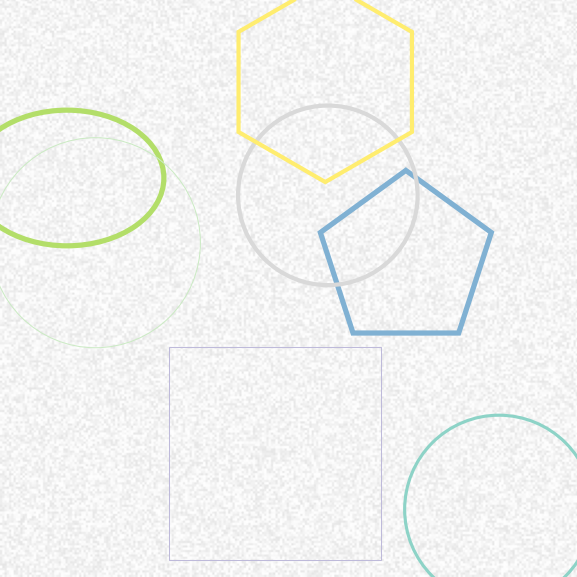[{"shape": "circle", "thickness": 1.5, "radius": 0.82, "center": [0.864, 0.117]}, {"shape": "square", "thickness": 0.5, "radius": 0.92, "center": [0.476, 0.214]}, {"shape": "pentagon", "thickness": 2.5, "radius": 0.78, "center": [0.703, 0.548]}, {"shape": "oval", "thickness": 2.5, "radius": 0.84, "center": [0.116, 0.691]}, {"shape": "circle", "thickness": 2, "radius": 0.78, "center": [0.568, 0.661]}, {"shape": "circle", "thickness": 0.5, "radius": 0.91, "center": [0.165, 0.579]}, {"shape": "hexagon", "thickness": 2, "radius": 0.87, "center": [0.563, 0.857]}]